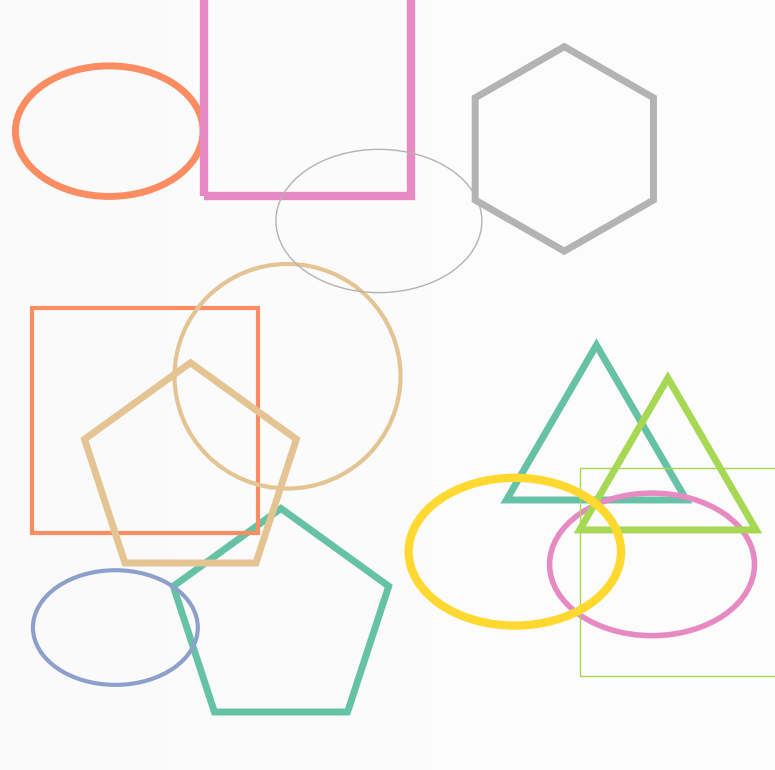[{"shape": "pentagon", "thickness": 2.5, "radius": 0.73, "center": [0.363, 0.194]}, {"shape": "triangle", "thickness": 2.5, "radius": 0.67, "center": [0.77, 0.418]}, {"shape": "oval", "thickness": 2.5, "radius": 0.61, "center": [0.141, 0.83]}, {"shape": "square", "thickness": 1.5, "radius": 0.73, "center": [0.187, 0.454]}, {"shape": "oval", "thickness": 1.5, "radius": 0.53, "center": [0.149, 0.185]}, {"shape": "oval", "thickness": 2, "radius": 0.66, "center": [0.841, 0.267]}, {"shape": "square", "thickness": 3, "radius": 0.67, "center": [0.397, 0.878]}, {"shape": "triangle", "thickness": 2.5, "radius": 0.66, "center": [0.862, 0.378]}, {"shape": "square", "thickness": 0.5, "radius": 0.68, "center": [0.884, 0.257]}, {"shape": "oval", "thickness": 3, "radius": 0.69, "center": [0.664, 0.284]}, {"shape": "pentagon", "thickness": 2.5, "radius": 0.72, "center": [0.246, 0.385]}, {"shape": "circle", "thickness": 1.5, "radius": 0.73, "center": [0.371, 0.511]}, {"shape": "hexagon", "thickness": 2.5, "radius": 0.66, "center": [0.728, 0.807]}, {"shape": "oval", "thickness": 0.5, "radius": 0.66, "center": [0.489, 0.713]}]